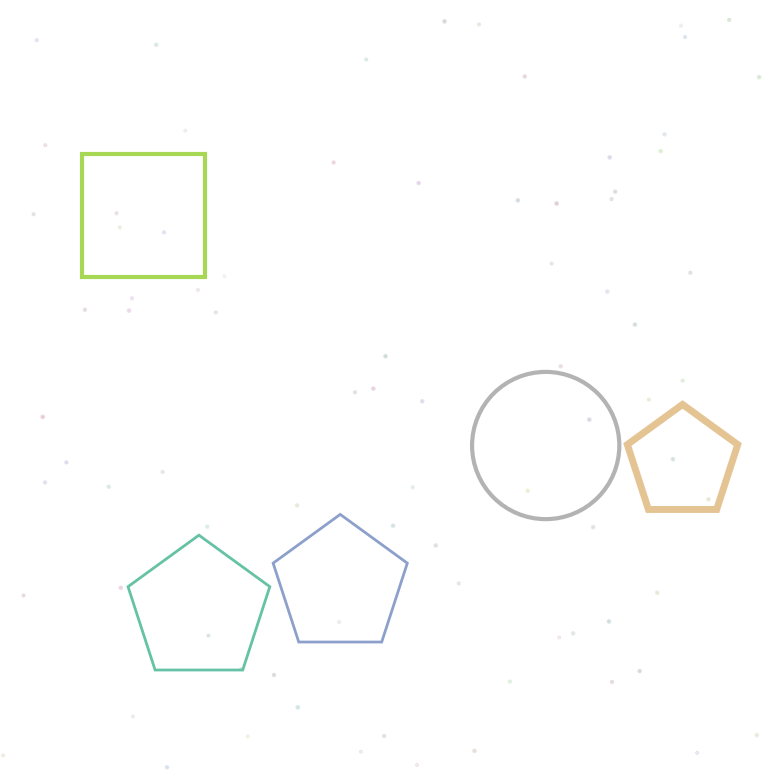[{"shape": "pentagon", "thickness": 1, "radius": 0.48, "center": [0.258, 0.208]}, {"shape": "pentagon", "thickness": 1, "radius": 0.46, "center": [0.442, 0.24]}, {"shape": "square", "thickness": 1.5, "radius": 0.4, "center": [0.187, 0.72]}, {"shape": "pentagon", "thickness": 2.5, "radius": 0.38, "center": [0.886, 0.399]}, {"shape": "circle", "thickness": 1.5, "radius": 0.48, "center": [0.709, 0.421]}]